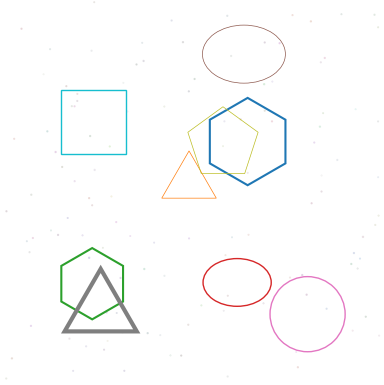[{"shape": "hexagon", "thickness": 1.5, "radius": 0.57, "center": [0.643, 0.632]}, {"shape": "triangle", "thickness": 0.5, "radius": 0.41, "center": [0.491, 0.526]}, {"shape": "hexagon", "thickness": 1.5, "radius": 0.46, "center": [0.239, 0.263]}, {"shape": "oval", "thickness": 1, "radius": 0.44, "center": [0.616, 0.266]}, {"shape": "oval", "thickness": 0.5, "radius": 0.54, "center": [0.634, 0.859]}, {"shape": "circle", "thickness": 1, "radius": 0.49, "center": [0.799, 0.184]}, {"shape": "triangle", "thickness": 3, "radius": 0.54, "center": [0.262, 0.193]}, {"shape": "pentagon", "thickness": 0.5, "radius": 0.48, "center": [0.579, 0.627]}, {"shape": "square", "thickness": 1, "radius": 0.42, "center": [0.243, 0.684]}]